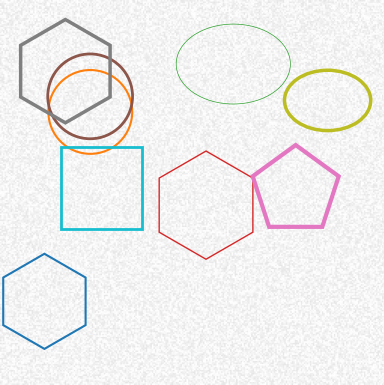[{"shape": "hexagon", "thickness": 1.5, "radius": 0.62, "center": [0.115, 0.217]}, {"shape": "circle", "thickness": 1.5, "radius": 0.54, "center": [0.235, 0.709]}, {"shape": "oval", "thickness": 0.5, "radius": 0.74, "center": [0.606, 0.834]}, {"shape": "hexagon", "thickness": 1, "radius": 0.7, "center": [0.535, 0.467]}, {"shape": "circle", "thickness": 2, "radius": 0.55, "center": [0.234, 0.75]}, {"shape": "pentagon", "thickness": 3, "radius": 0.59, "center": [0.768, 0.506]}, {"shape": "hexagon", "thickness": 2.5, "radius": 0.67, "center": [0.17, 0.815]}, {"shape": "oval", "thickness": 2.5, "radius": 0.56, "center": [0.851, 0.739]}, {"shape": "square", "thickness": 2, "radius": 0.53, "center": [0.264, 0.512]}]